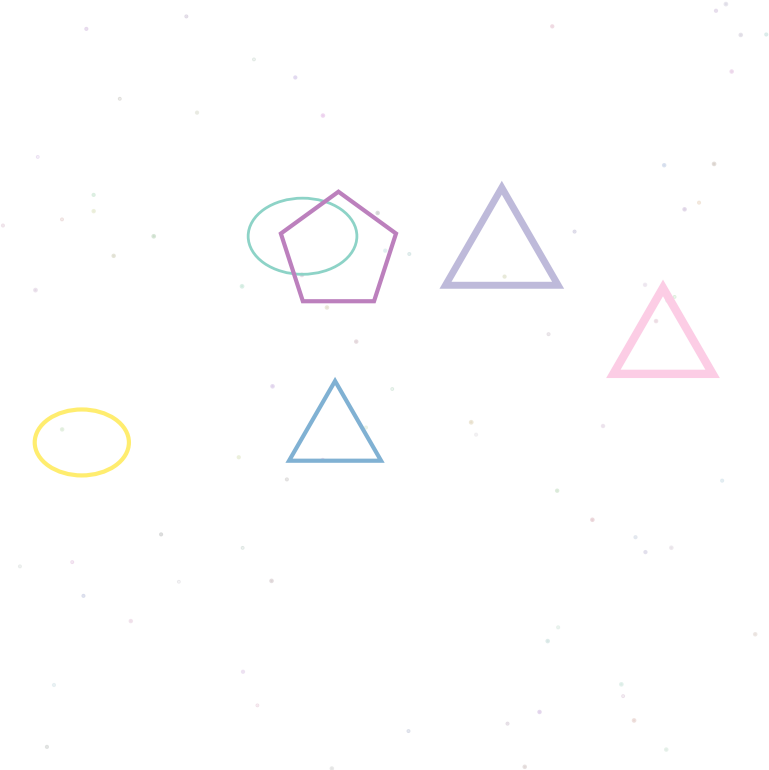[{"shape": "oval", "thickness": 1, "radius": 0.35, "center": [0.393, 0.693]}, {"shape": "triangle", "thickness": 2.5, "radius": 0.42, "center": [0.652, 0.672]}, {"shape": "triangle", "thickness": 1.5, "radius": 0.35, "center": [0.435, 0.436]}, {"shape": "triangle", "thickness": 3, "radius": 0.37, "center": [0.861, 0.552]}, {"shape": "pentagon", "thickness": 1.5, "radius": 0.39, "center": [0.44, 0.672]}, {"shape": "oval", "thickness": 1.5, "radius": 0.31, "center": [0.106, 0.425]}]